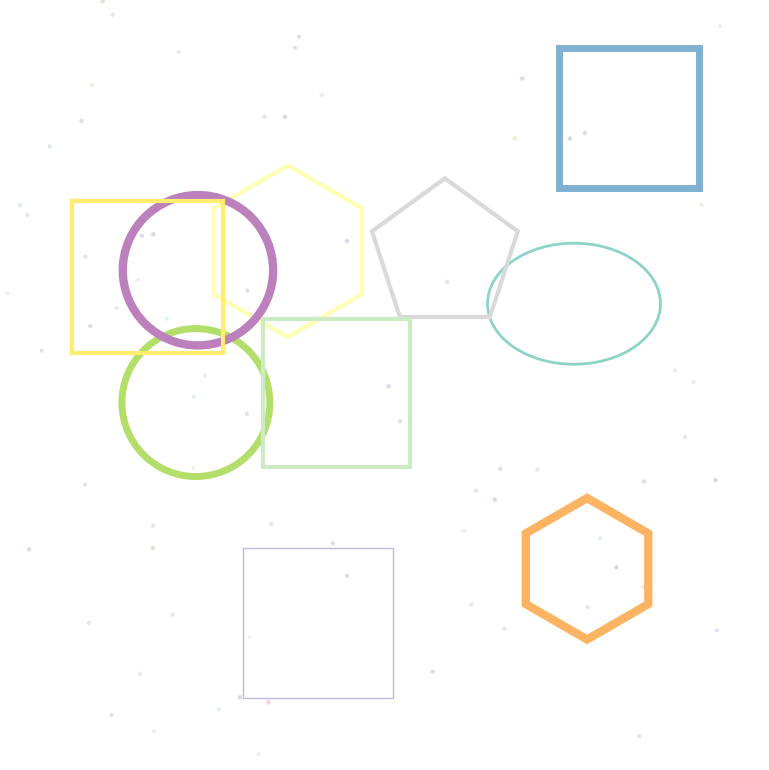[{"shape": "oval", "thickness": 1, "radius": 0.56, "center": [0.745, 0.606]}, {"shape": "hexagon", "thickness": 1.5, "radius": 0.56, "center": [0.374, 0.674]}, {"shape": "square", "thickness": 0.5, "radius": 0.49, "center": [0.413, 0.191]}, {"shape": "square", "thickness": 2.5, "radius": 0.45, "center": [0.817, 0.847]}, {"shape": "hexagon", "thickness": 3, "radius": 0.46, "center": [0.762, 0.261]}, {"shape": "circle", "thickness": 2.5, "radius": 0.48, "center": [0.254, 0.477]}, {"shape": "pentagon", "thickness": 1.5, "radius": 0.5, "center": [0.578, 0.669]}, {"shape": "circle", "thickness": 3, "radius": 0.49, "center": [0.257, 0.649]}, {"shape": "square", "thickness": 1.5, "radius": 0.48, "center": [0.437, 0.49]}, {"shape": "square", "thickness": 1.5, "radius": 0.49, "center": [0.192, 0.64]}]